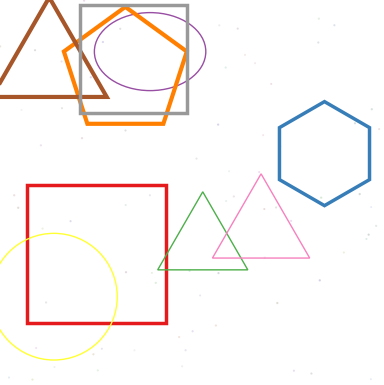[{"shape": "square", "thickness": 2.5, "radius": 0.9, "center": [0.251, 0.34]}, {"shape": "hexagon", "thickness": 2.5, "radius": 0.68, "center": [0.843, 0.601]}, {"shape": "triangle", "thickness": 1, "radius": 0.68, "center": [0.527, 0.367]}, {"shape": "oval", "thickness": 1, "radius": 0.72, "center": [0.39, 0.866]}, {"shape": "pentagon", "thickness": 3, "radius": 0.84, "center": [0.326, 0.814]}, {"shape": "circle", "thickness": 1, "radius": 0.82, "center": [0.14, 0.229]}, {"shape": "triangle", "thickness": 3, "radius": 0.86, "center": [0.128, 0.834]}, {"shape": "triangle", "thickness": 1, "radius": 0.73, "center": [0.678, 0.403]}, {"shape": "square", "thickness": 2.5, "radius": 0.7, "center": [0.347, 0.847]}]